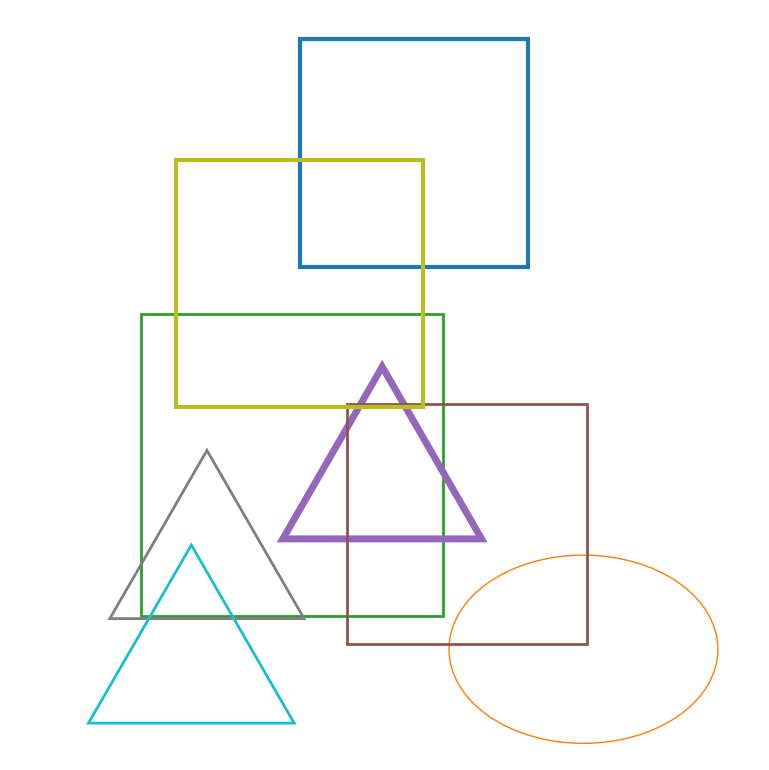[{"shape": "square", "thickness": 1.5, "radius": 0.74, "center": [0.538, 0.801]}, {"shape": "oval", "thickness": 0.5, "radius": 0.87, "center": [0.758, 0.157]}, {"shape": "square", "thickness": 1, "radius": 0.98, "center": [0.38, 0.396]}, {"shape": "triangle", "thickness": 2.5, "radius": 0.75, "center": [0.496, 0.375]}, {"shape": "square", "thickness": 1, "radius": 0.78, "center": [0.607, 0.319]}, {"shape": "triangle", "thickness": 1, "radius": 0.73, "center": [0.269, 0.269]}, {"shape": "square", "thickness": 1.5, "radius": 0.8, "center": [0.389, 0.632]}, {"shape": "triangle", "thickness": 1, "radius": 0.77, "center": [0.248, 0.138]}]